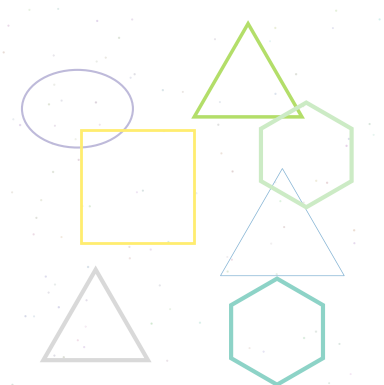[{"shape": "hexagon", "thickness": 3, "radius": 0.69, "center": [0.72, 0.139]}, {"shape": "oval", "thickness": 1.5, "radius": 0.72, "center": [0.201, 0.718]}, {"shape": "triangle", "thickness": 0.5, "radius": 0.93, "center": [0.733, 0.377]}, {"shape": "triangle", "thickness": 2.5, "radius": 0.81, "center": [0.644, 0.777]}, {"shape": "triangle", "thickness": 3, "radius": 0.78, "center": [0.248, 0.143]}, {"shape": "hexagon", "thickness": 3, "radius": 0.68, "center": [0.796, 0.598]}, {"shape": "square", "thickness": 2, "radius": 0.74, "center": [0.358, 0.516]}]